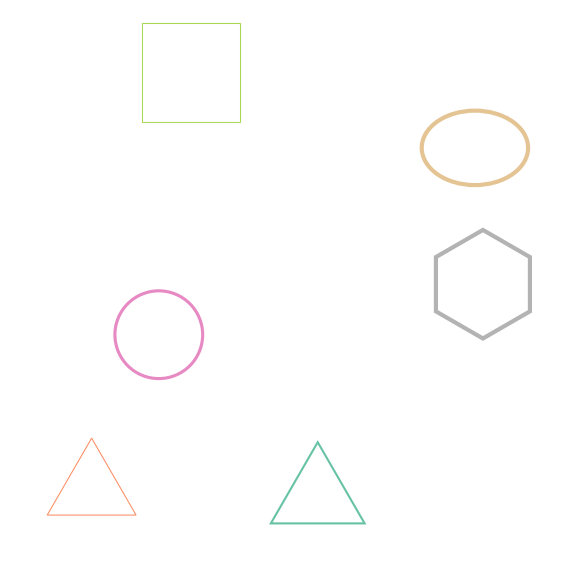[{"shape": "triangle", "thickness": 1, "radius": 0.47, "center": [0.55, 0.14]}, {"shape": "triangle", "thickness": 0.5, "radius": 0.44, "center": [0.159, 0.152]}, {"shape": "circle", "thickness": 1.5, "radius": 0.38, "center": [0.275, 0.42]}, {"shape": "square", "thickness": 0.5, "radius": 0.42, "center": [0.331, 0.873]}, {"shape": "oval", "thickness": 2, "radius": 0.46, "center": [0.822, 0.743]}, {"shape": "hexagon", "thickness": 2, "radius": 0.47, "center": [0.836, 0.507]}]